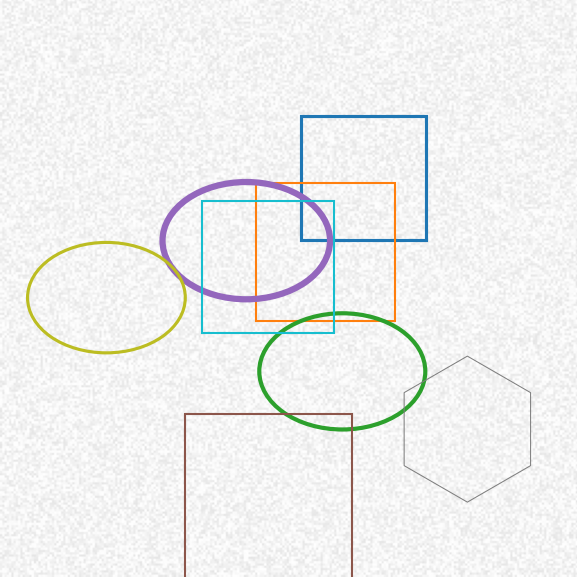[{"shape": "square", "thickness": 1.5, "radius": 0.54, "center": [0.629, 0.691]}, {"shape": "square", "thickness": 1, "radius": 0.6, "center": [0.564, 0.562]}, {"shape": "oval", "thickness": 2, "radius": 0.72, "center": [0.593, 0.356]}, {"shape": "oval", "thickness": 3, "radius": 0.73, "center": [0.426, 0.582]}, {"shape": "square", "thickness": 1, "radius": 0.72, "center": [0.465, 0.138]}, {"shape": "hexagon", "thickness": 0.5, "radius": 0.63, "center": [0.809, 0.256]}, {"shape": "oval", "thickness": 1.5, "radius": 0.68, "center": [0.184, 0.484]}, {"shape": "square", "thickness": 1, "radius": 0.57, "center": [0.465, 0.537]}]